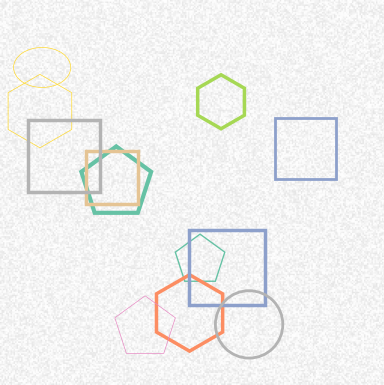[{"shape": "pentagon", "thickness": 1, "radius": 0.34, "center": [0.52, 0.324]}, {"shape": "pentagon", "thickness": 3, "radius": 0.48, "center": [0.302, 0.524]}, {"shape": "hexagon", "thickness": 2.5, "radius": 0.5, "center": [0.492, 0.187]}, {"shape": "square", "thickness": 2.5, "radius": 0.49, "center": [0.589, 0.305]}, {"shape": "square", "thickness": 2, "radius": 0.39, "center": [0.793, 0.614]}, {"shape": "pentagon", "thickness": 0.5, "radius": 0.41, "center": [0.377, 0.149]}, {"shape": "hexagon", "thickness": 2.5, "radius": 0.35, "center": [0.574, 0.736]}, {"shape": "hexagon", "thickness": 0.5, "radius": 0.48, "center": [0.104, 0.712]}, {"shape": "oval", "thickness": 0.5, "radius": 0.37, "center": [0.109, 0.825]}, {"shape": "square", "thickness": 2.5, "radius": 0.34, "center": [0.29, 0.539]}, {"shape": "square", "thickness": 2.5, "radius": 0.47, "center": [0.165, 0.596]}, {"shape": "circle", "thickness": 2, "radius": 0.44, "center": [0.647, 0.157]}]